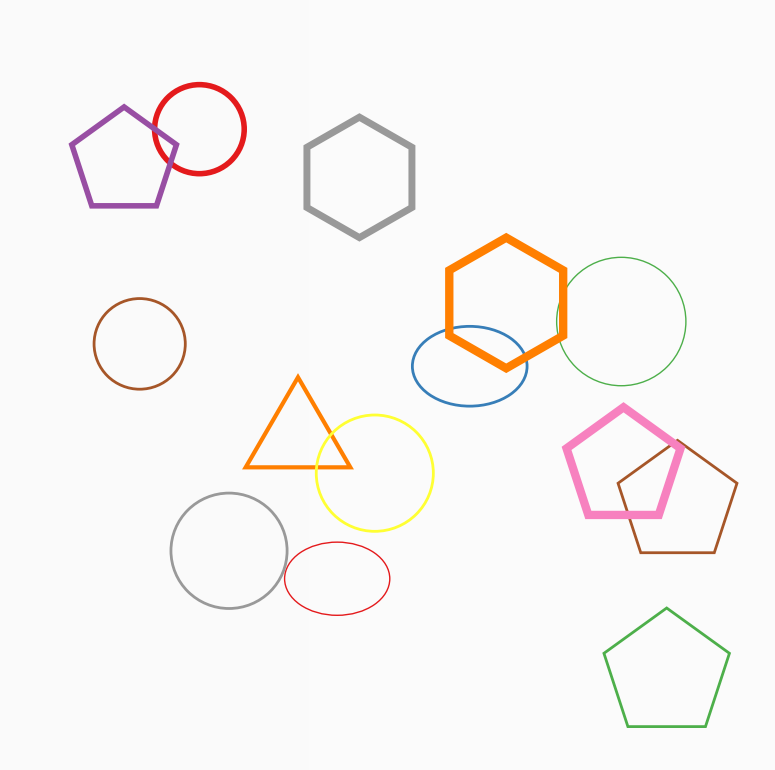[{"shape": "circle", "thickness": 2, "radius": 0.29, "center": [0.257, 0.832]}, {"shape": "oval", "thickness": 0.5, "radius": 0.34, "center": [0.435, 0.248]}, {"shape": "oval", "thickness": 1, "radius": 0.37, "center": [0.606, 0.524]}, {"shape": "circle", "thickness": 0.5, "radius": 0.42, "center": [0.802, 0.582]}, {"shape": "pentagon", "thickness": 1, "radius": 0.43, "center": [0.86, 0.125]}, {"shape": "pentagon", "thickness": 2, "radius": 0.35, "center": [0.16, 0.79]}, {"shape": "triangle", "thickness": 1.5, "radius": 0.39, "center": [0.385, 0.432]}, {"shape": "hexagon", "thickness": 3, "radius": 0.42, "center": [0.653, 0.607]}, {"shape": "circle", "thickness": 1, "radius": 0.38, "center": [0.484, 0.385]}, {"shape": "pentagon", "thickness": 1, "radius": 0.4, "center": [0.874, 0.347]}, {"shape": "circle", "thickness": 1, "radius": 0.29, "center": [0.18, 0.553]}, {"shape": "pentagon", "thickness": 3, "radius": 0.39, "center": [0.805, 0.394]}, {"shape": "hexagon", "thickness": 2.5, "radius": 0.39, "center": [0.464, 0.77]}, {"shape": "circle", "thickness": 1, "radius": 0.37, "center": [0.296, 0.285]}]